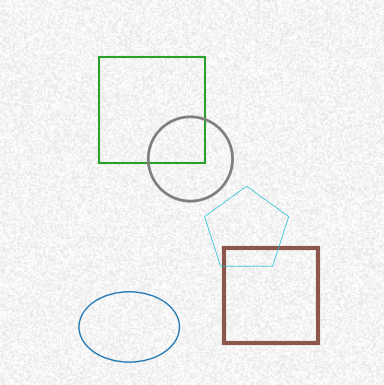[{"shape": "oval", "thickness": 1, "radius": 0.65, "center": [0.336, 0.151]}, {"shape": "square", "thickness": 1.5, "radius": 0.69, "center": [0.394, 0.714]}, {"shape": "square", "thickness": 3, "radius": 0.61, "center": [0.704, 0.232]}, {"shape": "circle", "thickness": 2, "radius": 0.55, "center": [0.495, 0.587]}, {"shape": "pentagon", "thickness": 0.5, "radius": 0.57, "center": [0.641, 0.402]}]